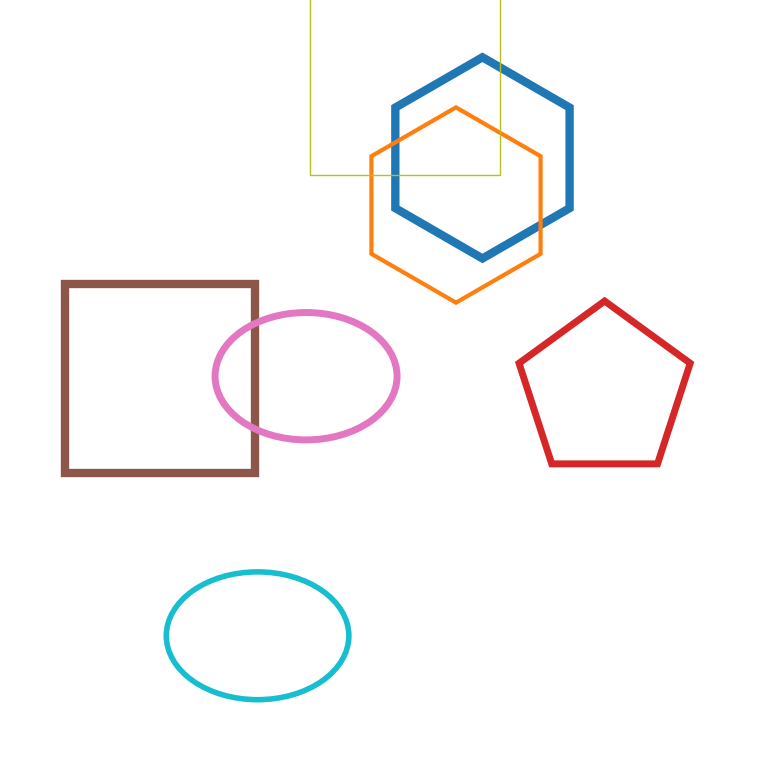[{"shape": "hexagon", "thickness": 3, "radius": 0.65, "center": [0.627, 0.795]}, {"shape": "hexagon", "thickness": 1.5, "radius": 0.63, "center": [0.592, 0.734]}, {"shape": "pentagon", "thickness": 2.5, "radius": 0.58, "center": [0.785, 0.492]}, {"shape": "square", "thickness": 3, "radius": 0.62, "center": [0.208, 0.508]}, {"shape": "oval", "thickness": 2.5, "radius": 0.59, "center": [0.397, 0.511]}, {"shape": "square", "thickness": 0.5, "radius": 0.62, "center": [0.525, 0.896]}, {"shape": "oval", "thickness": 2, "radius": 0.59, "center": [0.335, 0.174]}]